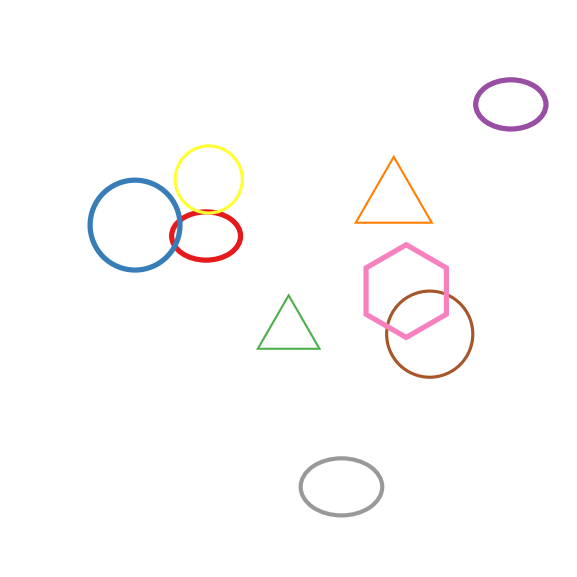[{"shape": "oval", "thickness": 2.5, "radius": 0.3, "center": [0.357, 0.59]}, {"shape": "circle", "thickness": 2.5, "radius": 0.39, "center": [0.234, 0.609]}, {"shape": "triangle", "thickness": 1, "radius": 0.31, "center": [0.5, 0.426]}, {"shape": "oval", "thickness": 2.5, "radius": 0.3, "center": [0.885, 0.818]}, {"shape": "triangle", "thickness": 1, "radius": 0.38, "center": [0.682, 0.651]}, {"shape": "circle", "thickness": 1.5, "radius": 0.29, "center": [0.361, 0.688]}, {"shape": "circle", "thickness": 1.5, "radius": 0.37, "center": [0.744, 0.421]}, {"shape": "hexagon", "thickness": 2.5, "radius": 0.4, "center": [0.703, 0.495]}, {"shape": "oval", "thickness": 2, "radius": 0.35, "center": [0.591, 0.156]}]